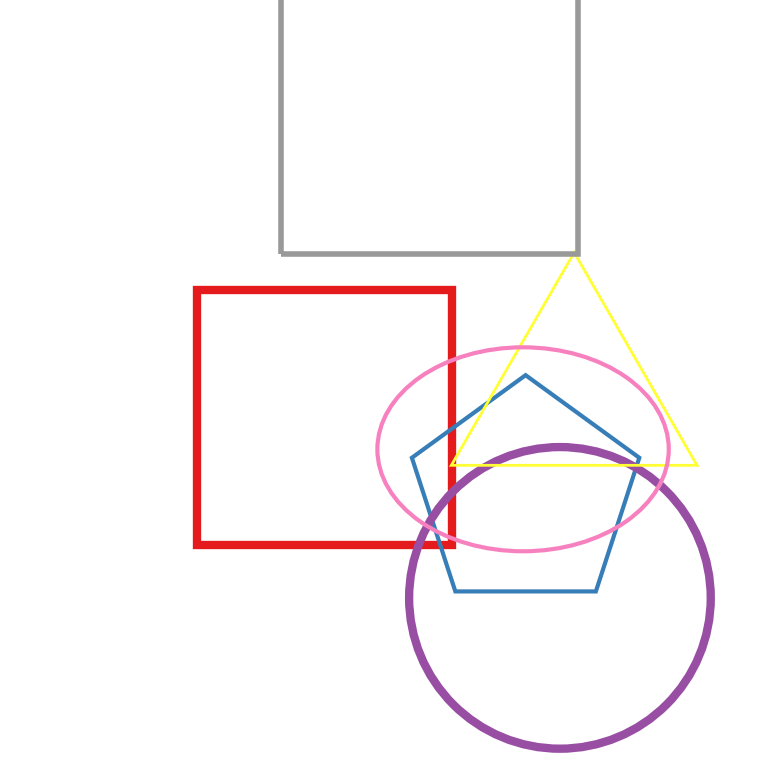[{"shape": "square", "thickness": 3, "radius": 0.83, "center": [0.421, 0.458]}, {"shape": "pentagon", "thickness": 1.5, "radius": 0.78, "center": [0.683, 0.358]}, {"shape": "circle", "thickness": 3, "radius": 0.98, "center": [0.727, 0.224]}, {"shape": "triangle", "thickness": 1, "radius": 0.92, "center": [0.746, 0.488]}, {"shape": "oval", "thickness": 1.5, "radius": 0.95, "center": [0.679, 0.417]}, {"shape": "square", "thickness": 2, "radius": 0.96, "center": [0.558, 0.863]}]